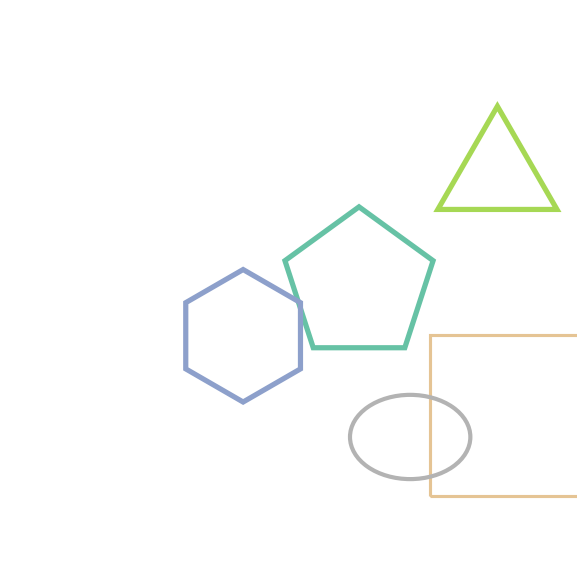[{"shape": "pentagon", "thickness": 2.5, "radius": 0.67, "center": [0.622, 0.506]}, {"shape": "hexagon", "thickness": 2.5, "radius": 0.57, "center": [0.421, 0.418]}, {"shape": "triangle", "thickness": 2.5, "radius": 0.6, "center": [0.861, 0.696]}, {"shape": "square", "thickness": 1.5, "radius": 0.7, "center": [0.885, 0.28]}, {"shape": "oval", "thickness": 2, "radius": 0.52, "center": [0.71, 0.242]}]